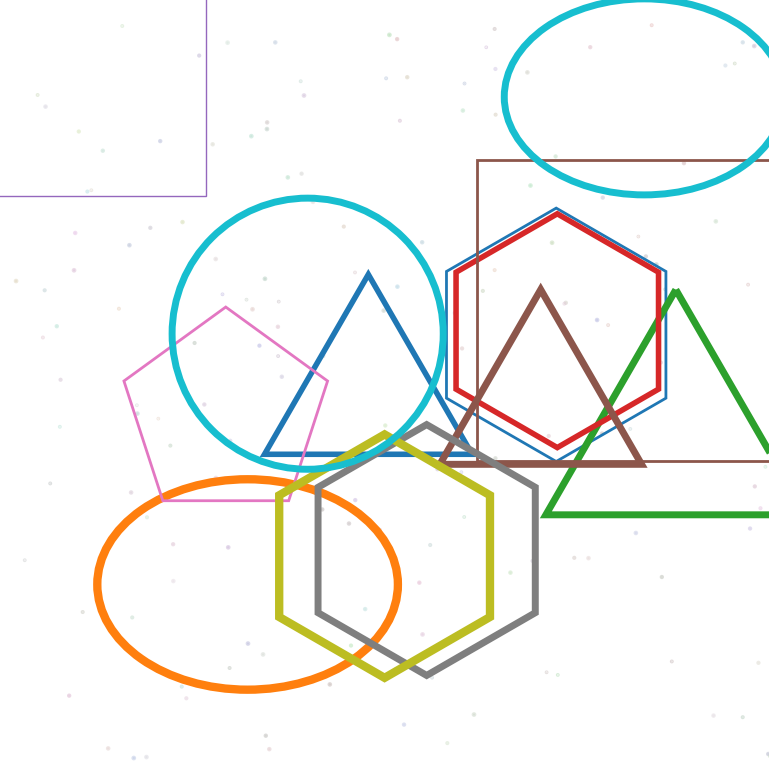[{"shape": "triangle", "thickness": 2, "radius": 0.78, "center": [0.478, 0.488]}, {"shape": "hexagon", "thickness": 1, "radius": 0.82, "center": [0.722, 0.565]}, {"shape": "oval", "thickness": 3, "radius": 0.98, "center": [0.322, 0.241]}, {"shape": "triangle", "thickness": 2.5, "radius": 0.97, "center": [0.878, 0.429]}, {"shape": "hexagon", "thickness": 2, "radius": 0.76, "center": [0.724, 0.571]}, {"shape": "square", "thickness": 0.5, "radius": 0.72, "center": [0.123, 0.89]}, {"shape": "triangle", "thickness": 2.5, "radius": 0.76, "center": [0.702, 0.473]}, {"shape": "square", "thickness": 1, "radius": 0.98, "center": [0.815, 0.596]}, {"shape": "pentagon", "thickness": 1, "radius": 0.7, "center": [0.293, 0.462]}, {"shape": "hexagon", "thickness": 2.5, "radius": 0.81, "center": [0.554, 0.286]}, {"shape": "hexagon", "thickness": 3, "radius": 0.79, "center": [0.499, 0.278]}, {"shape": "circle", "thickness": 2.5, "radius": 0.88, "center": [0.4, 0.567]}, {"shape": "oval", "thickness": 2.5, "radius": 0.91, "center": [0.837, 0.874]}]